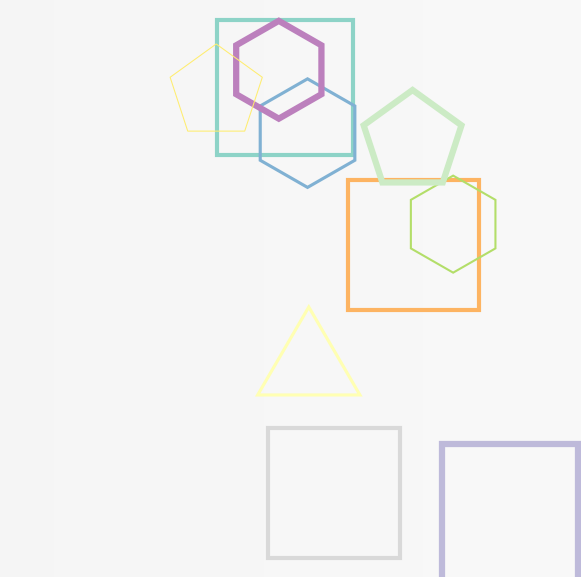[{"shape": "square", "thickness": 2, "radius": 0.59, "center": [0.49, 0.847]}, {"shape": "triangle", "thickness": 1.5, "radius": 0.51, "center": [0.531, 0.366]}, {"shape": "square", "thickness": 3, "radius": 0.59, "center": [0.878, 0.113]}, {"shape": "hexagon", "thickness": 1.5, "radius": 0.47, "center": [0.529, 0.769]}, {"shape": "square", "thickness": 2, "radius": 0.56, "center": [0.711, 0.574]}, {"shape": "hexagon", "thickness": 1, "radius": 0.42, "center": [0.78, 0.611]}, {"shape": "square", "thickness": 2, "radius": 0.57, "center": [0.575, 0.146]}, {"shape": "hexagon", "thickness": 3, "radius": 0.42, "center": [0.48, 0.878]}, {"shape": "pentagon", "thickness": 3, "radius": 0.44, "center": [0.71, 0.755]}, {"shape": "pentagon", "thickness": 0.5, "radius": 0.42, "center": [0.372, 0.84]}]